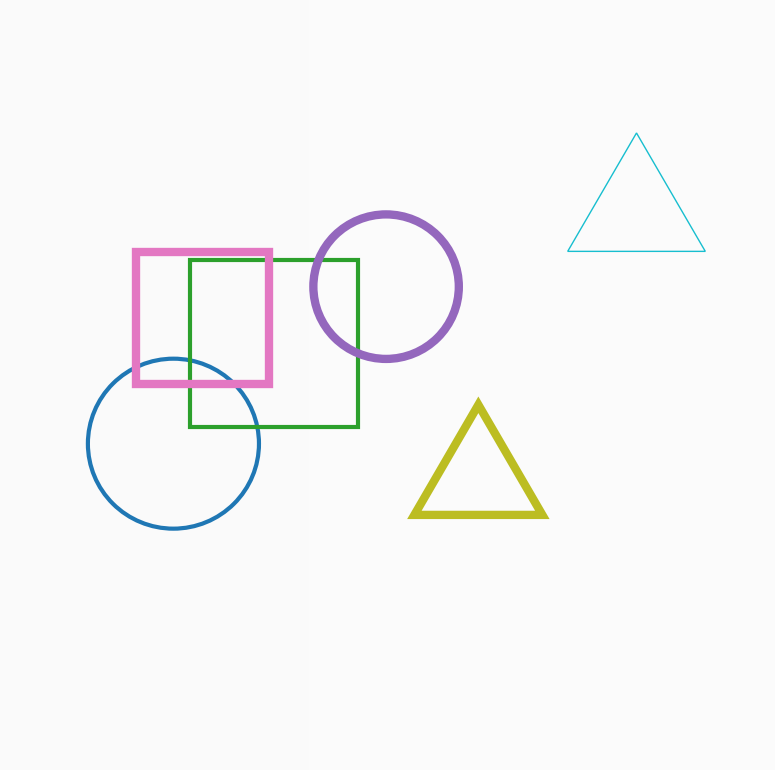[{"shape": "circle", "thickness": 1.5, "radius": 0.55, "center": [0.224, 0.424]}, {"shape": "square", "thickness": 1.5, "radius": 0.54, "center": [0.353, 0.554]}, {"shape": "circle", "thickness": 3, "radius": 0.47, "center": [0.498, 0.628]}, {"shape": "square", "thickness": 3, "radius": 0.43, "center": [0.261, 0.587]}, {"shape": "triangle", "thickness": 3, "radius": 0.48, "center": [0.617, 0.379]}, {"shape": "triangle", "thickness": 0.5, "radius": 0.51, "center": [0.821, 0.725]}]